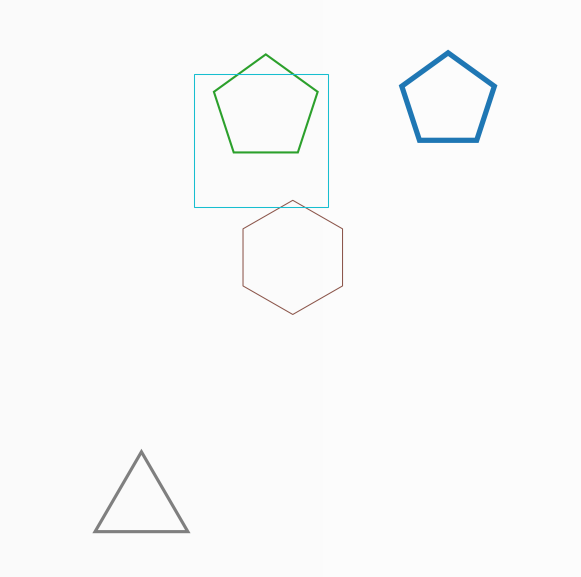[{"shape": "pentagon", "thickness": 2.5, "radius": 0.42, "center": [0.771, 0.824]}, {"shape": "pentagon", "thickness": 1, "radius": 0.47, "center": [0.457, 0.811]}, {"shape": "hexagon", "thickness": 0.5, "radius": 0.49, "center": [0.504, 0.553]}, {"shape": "triangle", "thickness": 1.5, "radius": 0.46, "center": [0.243, 0.125]}, {"shape": "square", "thickness": 0.5, "radius": 0.58, "center": [0.448, 0.756]}]